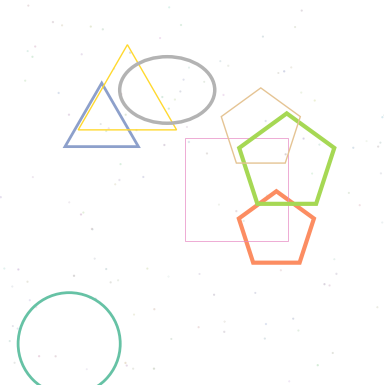[{"shape": "circle", "thickness": 2, "radius": 0.66, "center": [0.18, 0.107]}, {"shape": "pentagon", "thickness": 3, "radius": 0.51, "center": [0.718, 0.401]}, {"shape": "triangle", "thickness": 2, "radius": 0.55, "center": [0.264, 0.674]}, {"shape": "square", "thickness": 0.5, "radius": 0.67, "center": [0.614, 0.508]}, {"shape": "pentagon", "thickness": 3, "radius": 0.65, "center": [0.745, 0.576]}, {"shape": "triangle", "thickness": 1, "radius": 0.74, "center": [0.331, 0.736]}, {"shape": "pentagon", "thickness": 1, "radius": 0.54, "center": [0.677, 0.664]}, {"shape": "oval", "thickness": 2.5, "radius": 0.62, "center": [0.434, 0.766]}]